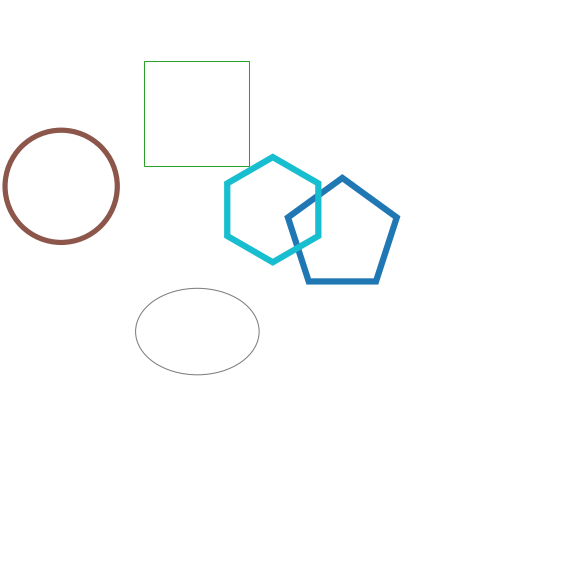[{"shape": "pentagon", "thickness": 3, "radius": 0.5, "center": [0.593, 0.592]}, {"shape": "square", "thickness": 0.5, "radius": 0.46, "center": [0.34, 0.803]}, {"shape": "circle", "thickness": 2.5, "radius": 0.49, "center": [0.106, 0.677]}, {"shape": "oval", "thickness": 0.5, "radius": 0.53, "center": [0.342, 0.425]}, {"shape": "hexagon", "thickness": 3, "radius": 0.46, "center": [0.472, 0.636]}]